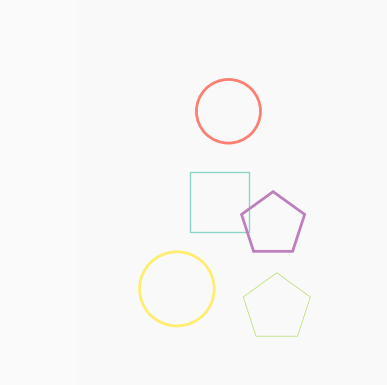[{"shape": "square", "thickness": 1, "radius": 0.39, "center": [0.566, 0.475]}, {"shape": "circle", "thickness": 2, "radius": 0.41, "center": [0.59, 0.711]}, {"shape": "pentagon", "thickness": 0.5, "radius": 0.46, "center": [0.714, 0.2]}, {"shape": "pentagon", "thickness": 2, "radius": 0.43, "center": [0.705, 0.417]}, {"shape": "circle", "thickness": 2, "radius": 0.48, "center": [0.456, 0.25]}]